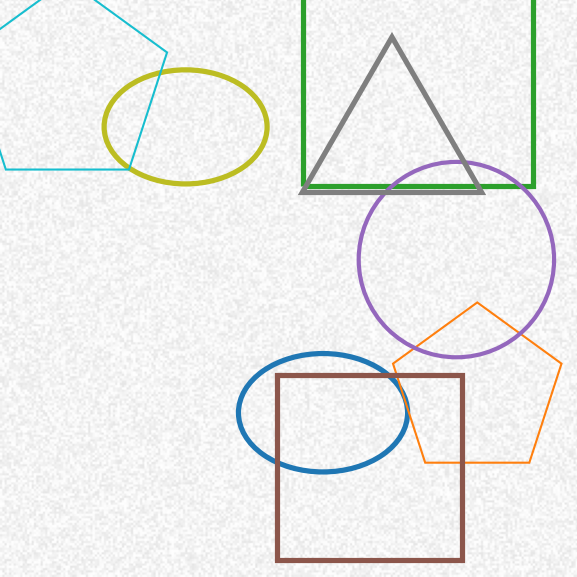[{"shape": "oval", "thickness": 2.5, "radius": 0.73, "center": [0.559, 0.284]}, {"shape": "pentagon", "thickness": 1, "radius": 0.77, "center": [0.826, 0.322]}, {"shape": "square", "thickness": 2.5, "radius": 1.0, "center": [0.725, 0.877]}, {"shape": "circle", "thickness": 2, "radius": 0.85, "center": [0.79, 0.55]}, {"shape": "square", "thickness": 2.5, "radius": 0.8, "center": [0.64, 0.189]}, {"shape": "triangle", "thickness": 2.5, "radius": 0.9, "center": [0.679, 0.756]}, {"shape": "oval", "thickness": 2.5, "radius": 0.71, "center": [0.321, 0.779]}, {"shape": "pentagon", "thickness": 1, "radius": 0.91, "center": [0.117, 0.852]}]